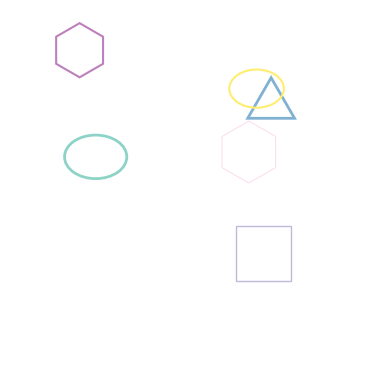[{"shape": "oval", "thickness": 2, "radius": 0.4, "center": [0.248, 0.593]}, {"shape": "square", "thickness": 1, "radius": 0.36, "center": [0.684, 0.341]}, {"shape": "triangle", "thickness": 2, "radius": 0.35, "center": [0.704, 0.728]}, {"shape": "hexagon", "thickness": 0.5, "radius": 0.4, "center": [0.646, 0.605]}, {"shape": "hexagon", "thickness": 1.5, "radius": 0.35, "center": [0.207, 0.87]}, {"shape": "oval", "thickness": 1.5, "radius": 0.35, "center": [0.666, 0.77]}]